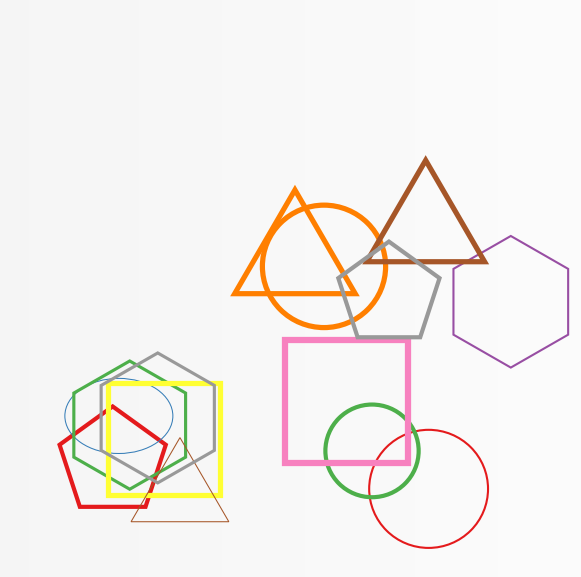[{"shape": "circle", "thickness": 1, "radius": 0.51, "center": [0.737, 0.153]}, {"shape": "pentagon", "thickness": 2, "radius": 0.48, "center": [0.194, 0.199]}, {"shape": "oval", "thickness": 0.5, "radius": 0.46, "center": [0.204, 0.279]}, {"shape": "hexagon", "thickness": 1.5, "radius": 0.56, "center": [0.223, 0.263]}, {"shape": "circle", "thickness": 2, "radius": 0.4, "center": [0.64, 0.218]}, {"shape": "hexagon", "thickness": 1, "radius": 0.57, "center": [0.879, 0.477]}, {"shape": "circle", "thickness": 2.5, "radius": 0.53, "center": [0.557, 0.538]}, {"shape": "triangle", "thickness": 2.5, "radius": 0.6, "center": [0.507, 0.55]}, {"shape": "square", "thickness": 2.5, "radius": 0.48, "center": [0.282, 0.239]}, {"shape": "triangle", "thickness": 2.5, "radius": 0.59, "center": [0.732, 0.604]}, {"shape": "triangle", "thickness": 0.5, "radius": 0.49, "center": [0.31, 0.144]}, {"shape": "square", "thickness": 3, "radius": 0.53, "center": [0.596, 0.304]}, {"shape": "pentagon", "thickness": 2, "radius": 0.46, "center": [0.669, 0.489]}, {"shape": "hexagon", "thickness": 1.5, "radius": 0.56, "center": [0.271, 0.275]}]